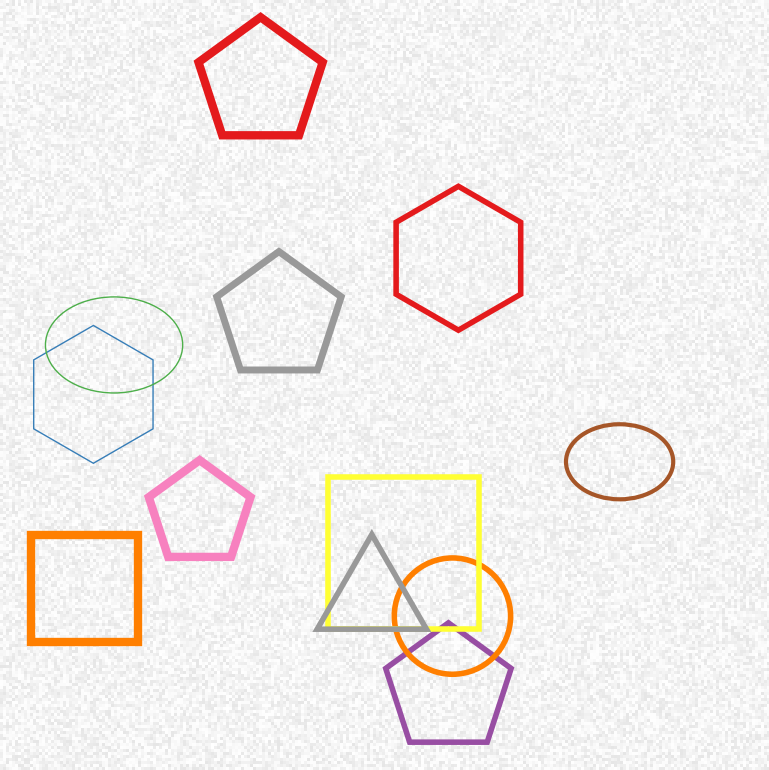[{"shape": "hexagon", "thickness": 2, "radius": 0.47, "center": [0.595, 0.665]}, {"shape": "pentagon", "thickness": 3, "radius": 0.42, "center": [0.338, 0.893]}, {"shape": "hexagon", "thickness": 0.5, "radius": 0.45, "center": [0.121, 0.488]}, {"shape": "oval", "thickness": 0.5, "radius": 0.45, "center": [0.148, 0.552]}, {"shape": "pentagon", "thickness": 2, "radius": 0.43, "center": [0.582, 0.105]}, {"shape": "square", "thickness": 3, "radius": 0.35, "center": [0.109, 0.236]}, {"shape": "circle", "thickness": 2, "radius": 0.38, "center": [0.588, 0.2]}, {"shape": "square", "thickness": 2, "radius": 0.49, "center": [0.524, 0.282]}, {"shape": "oval", "thickness": 1.5, "radius": 0.35, "center": [0.805, 0.4]}, {"shape": "pentagon", "thickness": 3, "radius": 0.35, "center": [0.259, 0.333]}, {"shape": "triangle", "thickness": 2, "radius": 0.41, "center": [0.483, 0.224]}, {"shape": "pentagon", "thickness": 2.5, "radius": 0.43, "center": [0.362, 0.588]}]